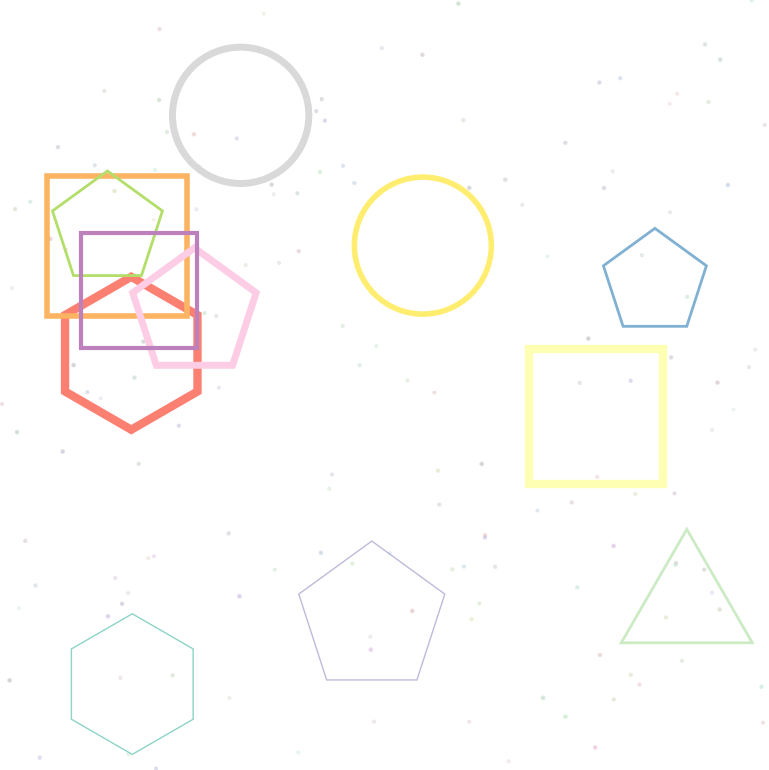[{"shape": "hexagon", "thickness": 0.5, "radius": 0.46, "center": [0.172, 0.112]}, {"shape": "square", "thickness": 3, "radius": 0.44, "center": [0.774, 0.459]}, {"shape": "pentagon", "thickness": 0.5, "radius": 0.5, "center": [0.483, 0.198]}, {"shape": "hexagon", "thickness": 3, "radius": 0.5, "center": [0.17, 0.541]}, {"shape": "pentagon", "thickness": 1, "radius": 0.35, "center": [0.851, 0.633]}, {"shape": "square", "thickness": 2, "radius": 0.46, "center": [0.152, 0.68]}, {"shape": "pentagon", "thickness": 1, "radius": 0.38, "center": [0.14, 0.703]}, {"shape": "pentagon", "thickness": 2.5, "radius": 0.42, "center": [0.253, 0.594]}, {"shape": "circle", "thickness": 2.5, "radius": 0.44, "center": [0.313, 0.85]}, {"shape": "square", "thickness": 1.5, "radius": 0.38, "center": [0.181, 0.623]}, {"shape": "triangle", "thickness": 1, "radius": 0.49, "center": [0.892, 0.214]}, {"shape": "circle", "thickness": 2, "radius": 0.44, "center": [0.549, 0.681]}]